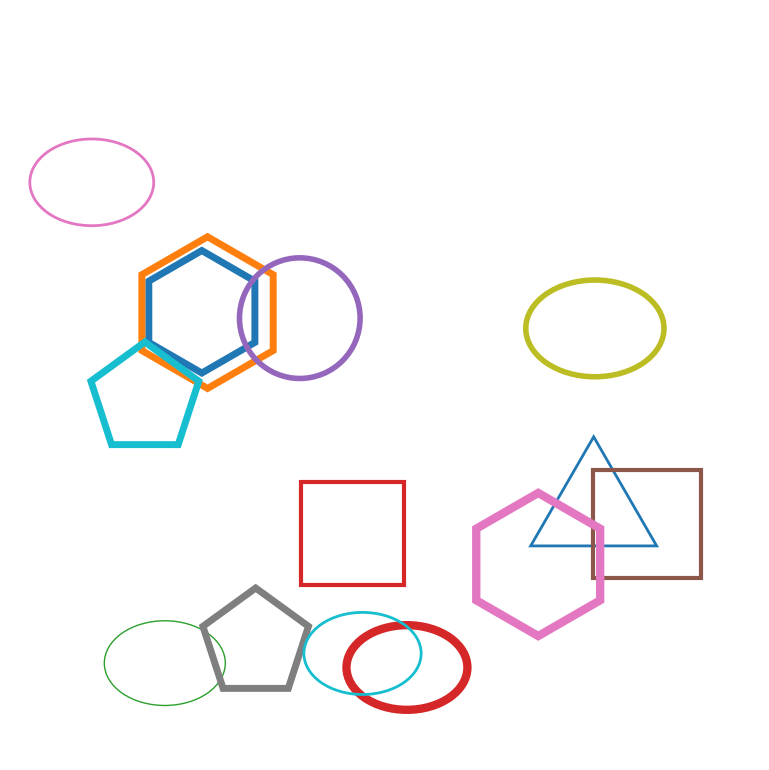[{"shape": "triangle", "thickness": 1, "radius": 0.47, "center": [0.771, 0.338]}, {"shape": "hexagon", "thickness": 2.5, "radius": 0.4, "center": [0.262, 0.595]}, {"shape": "hexagon", "thickness": 2.5, "radius": 0.49, "center": [0.27, 0.594]}, {"shape": "oval", "thickness": 0.5, "radius": 0.39, "center": [0.214, 0.139]}, {"shape": "oval", "thickness": 3, "radius": 0.39, "center": [0.529, 0.133]}, {"shape": "square", "thickness": 1.5, "radius": 0.33, "center": [0.458, 0.308]}, {"shape": "circle", "thickness": 2, "radius": 0.39, "center": [0.389, 0.587]}, {"shape": "square", "thickness": 1.5, "radius": 0.35, "center": [0.84, 0.319]}, {"shape": "oval", "thickness": 1, "radius": 0.4, "center": [0.119, 0.763]}, {"shape": "hexagon", "thickness": 3, "radius": 0.46, "center": [0.699, 0.267]}, {"shape": "pentagon", "thickness": 2.5, "radius": 0.36, "center": [0.332, 0.164]}, {"shape": "oval", "thickness": 2, "radius": 0.45, "center": [0.773, 0.574]}, {"shape": "oval", "thickness": 1, "radius": 0.38, "center": [0.471, 0.151]}, {"shape": "pentagon", "thickness": 2.5, "radius": 0.37, "center": [0.188, 0.482]}]